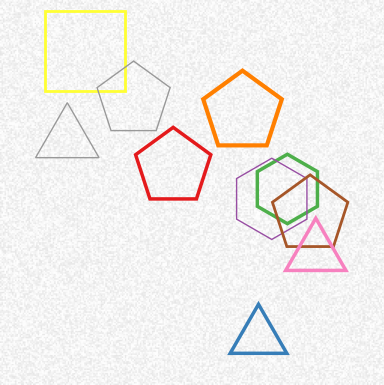[{"shape": "pentagon", "thickness": 2.5, "radius": 0.51, "center": [0.45, 0.566]}, {"shape": "triangle", "thickness": 2.5, "radius": 0.42, "center": [0.671, 0.125]}, {"shape": "hexagon", "thickness": 2.5, "radius": 0.45, "center": [0.746, 0.509]}, {"shape": "hexagon", "thickness": 1, "radius": 0.53, "center": [0.706, 0.484]}, {"shape": "pentagon", "thickness": 3, "radius": 0.54, "center": [0.63, 0.709]}, {"shape": "square", "thickness": 2, "radius": 0.52, "center": [0.221, 0.868]}, {"shape": "pentagon", "thickness": 2, "radius": 0.51, "center": [0.806, 0.443]}, {"shape": "triangle", "thickness": 2.5, "radius": 0.45, "center": [0.82, 0.343]}, {"shape": "triangle", "thickness": 1, "radius": 0.48, "center": [0.175, 0.638]}, {"shape": "pentagon", "thickness": 1, "radius": 0.5, "center": [0.347, 0.742]}]